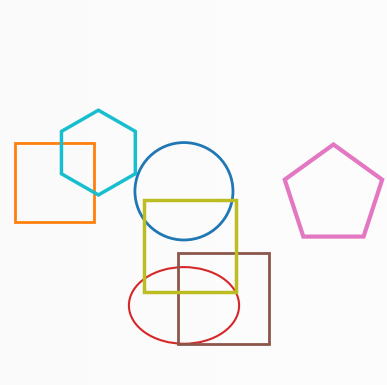[{"shape": "circle", "thickness": 2, "radius": 0.63, "center": [0.475, 0.503]}, {"shape": "square", "thickness": 2, "radius": 0.51, "center": [0.14, 0.526]}, {"shape": "oval", "thickness": 1.5, "radius": 0.71, "center": [0.475, 0.207]}, {"shape": "square", "thickness": 2, "radius": 0.59, "center": [0.577, 0.225]}, {"shape": "pentagon", "thickness": 3, "radius": 0.66, "center": [0.861, 0.492]}, {"shape": "square", "thickness": 2.5, "radius": 0.6, "center": [0.49, 0.362]}, {"shape": "hexagon", "thickness": 2.5, "radius": 0.55, "center": [0.254, 0.604]}]